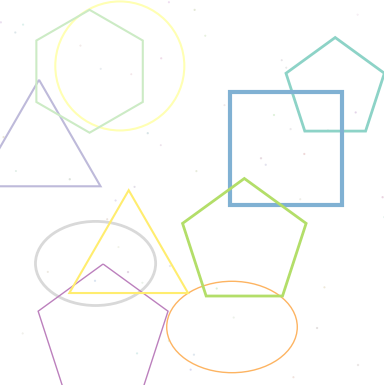[{"shape": "pentagon", "thickness": 2, "radius": 0.67, "center": [0.871, 0.768]}, {"shape": "circle", "thickness": 1.5, "radius": 0.84, "center": [0.311, 0.829]}, {"shape": "triangle", "thickness": 1.5, "radius": 0.92, "center": [0.101, 0.608]}, {"shape": "square", "thickness": 3, "radius": 0.73, "center": [0.743, 0.614]}, {"shape": "oval", "thickness": 1, "radius": 0.85, "center": [0.603, 0.151]}, {"shape": "pentagon", "thickness": 2, "radius": 0.84, "center": [0.635, 0.368]}, {"shape": "oval", "thickness": 2, "radius": 0.78, "center": [0.248, 0.316]}, {"shape": "pentagon", "thickness": 1, "radius": 0.89, "center": [0.268, 0.137]}, {"shape": "hexagon", "thickness": 1.5, "radius": 0.8, "center": [0.233, 0.815]}, {"shape": "triangle", "thickness": 1.5, "radius": 0.89, "center": [0.334, 0.328]}]